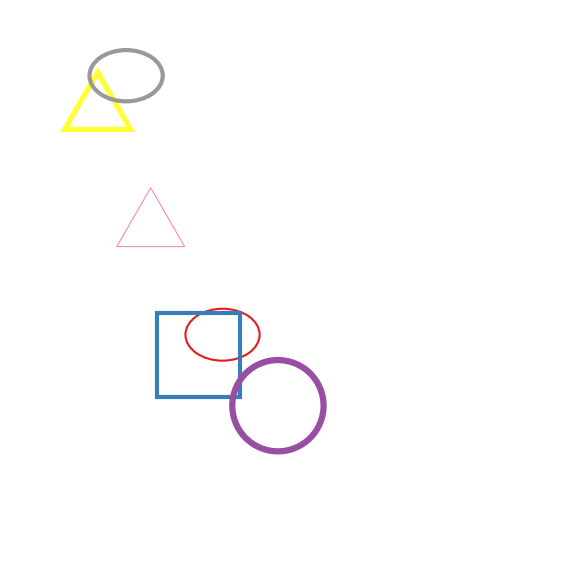[{"shape": "oval", "thickness": 1, "radius": 0.32, "center": [0.385, 0.42]}, {"shape": "square", "thickness": 2, "radius": 0.36, "center": [0.344, 0.384]}, {"shape": "circle", "thickness": 3, "radius": 0.4, "center": [0.481, 0.297]}, {"shape": "triangle", "thickness": 2.5, "radius": 0.33, "center": [0.169, 0.808]}, {"shape": "triangle", "thickness": 0.5, "radius": 0.34, "center": [0.261, 0.606]}, {"shape": "oval", "thickness": 2, "radius": 0.32, "center": [0.218, 0.868]}]